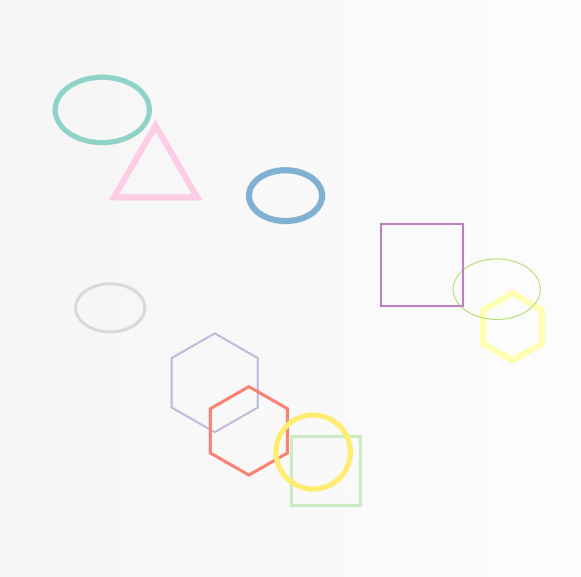[{"shape": "oval", "thickness": 2.5, "radius": 0.41, "center": [0.176, 0.809]}, {"shape": "hexagon", "thickness": 3, "radius": 0.29, "center": [0.882, 0.433]}, {"shape": "hexagon", "thickness": 1, "radius": 0.43, "center": [0.369, 0.336]}, {"shape": "hexagon", "thickness": 1.5, "radius": 0.38, "center": [0.428, 0.253]}, {"shape": "oval", "thickness": 3, "radius": 0.31, "center": [0.491, 0.66]}, {"shape": "oval", "thickness": 0.5, "radius": 0.37, "center": [0.855, 0.498]}, {"shape": "triangle", "thickness": 3, "radius": 0.41, "center": [0.268, 0.699]}, {"shape": "oval", "thickness": 1.5, "radius": 0.3, "center": [0.19, 0.466]}, {"shape": "square", "thickness": 1, "radius": 0.35, "center": [0.726, 0.54]}, {"shape": "square", "thickness": 1.5, "radius": 0.3, "center": [0.559, 0.184]}, {"shape": "circle", "thickness": 2.5, "radius": 0.32, "center": [0.539, 0.216]}]